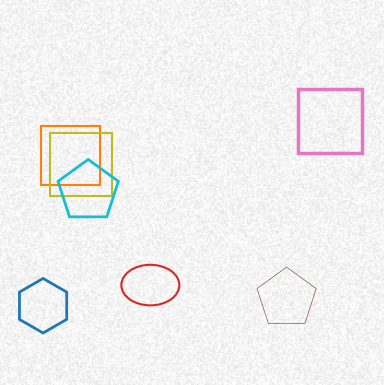[{"shape": "hexagon", "thickness": 2, "radius": 0.35, "center": [0.112, 0.206]}, {"shape": "square", "thickness": 1.5, "radius": 0.38, "center": [0.183, 0.597]}, {"shape": "oval", "thickness": 1.5, "radius": 0.38, "center": [0.391, 0.26]}, {"shape": "pentagon", "thickness": 0.5, "radius": 0.4, "center": [0.744, 0.225]}, {"shape": "square", "thickness": 2.5, "radius": 0.41, "center": [0.857, 0.685]}, {"shape": "square", "thickness": 1.5, "radius": 0.41, "center": [0.21, 0.572]}, {"shape": "pentagon", "thickness": 2, "radius": 0.41, "center": [0.229, 0.503]}]